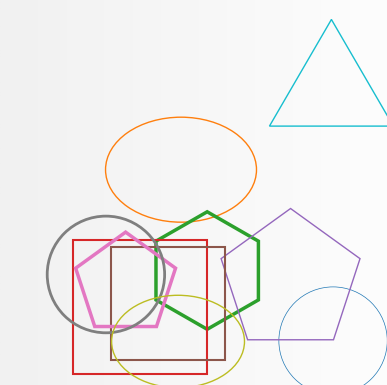[{"shape": "circle", "thickness": 0.5, "radius": 0.7, "center": [0.86, 0.115]}, {"shape": "oval", "thickness": 1, "radius": 0.97, "center": [0.467, 0.559]}, {"shape": "hexagon", "thickness": 2.5, "radius": 0.76, "center": [0.535, 0.297]}, {"shape": "square", "thickness": 1.5, "radius": 0.87, "center": [0.361, 0.203]}, {"shape": "pentagon", "thickness": 1, "radius": 0.94, "center": [0.75, 0.27]}, {"shape": "square", "thickness": 1.5, "radius": 0.74, "center": [0.433, 0.211]}, {"shape": "pentagon", "thickness": 2.5, "radius": 0.68, "center": [0.324, 0.262]}, {"shape": "circle", "thickness": 2, "radius": 0.76, "center": [0.273, 0.287]}, {"shape": "oval", "thickness": 1, "radius": 0.86, "center": [0.459, 0.113]}, {"shape": "triangle", "thickness": 1, "radius": 0.92, "center": [0.855, 0.765]}]